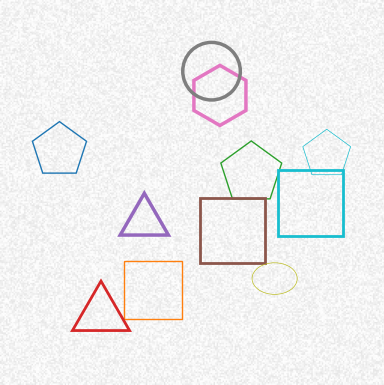[{"shape": "pentagon", "thickness": 1, "radius": 0.37, "center": [0.154, 0.61]}, {"shape": "square", "thickness": 1, "radius": 0.38, "center": [0.398, 0.247]}, {"shape": "pentagon", "thickness": 1, "radius": 0.42, "center": [0.653, 0.551]}, {"shape": "triangle", "thickness": 2, "radius": 0.43, "center": [0.262, 0.184]}, {"shape": "triangle", "thickness": 2.5, "radius": 0.36, "center": [0.375, 0.426]}, {"shape": "square", "thickness": 2, "radius": 0.42, "center": [0.603, 0.4]}, {"shape": "hexagon", "thickness": 2.5, "radius": 0.39, "center": [0.571, 0.752]}, {"shape": "circle", "thickness": 2.5, "radius": 0.37, "center": [0.549, 0.815]}, {"shape": "oval", "thickness": 0.5, "radius": 0.29, "center": [0.713, 0.276]}, {"shape": "pentagon", "thickness": 0.5, "radius": 0.33, "center": [0.849, 0.599]}, {"shape": "square", "thickness": 2, "radius": 0.42, "center": [0.806, 0.473]}]